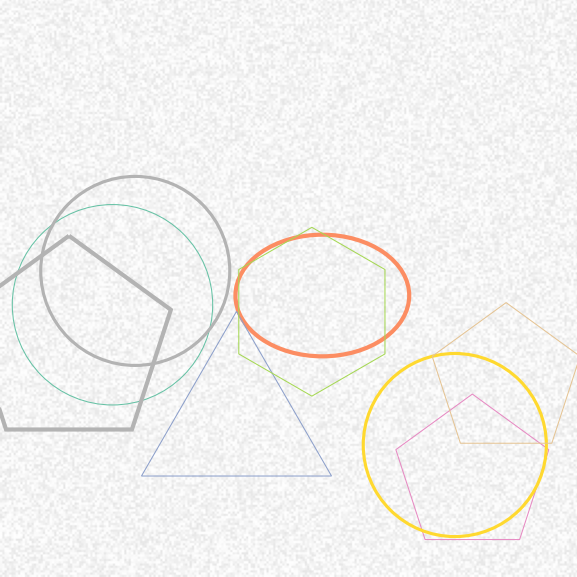[{"shape": "circle", "thickness": 0.5, "radius": 0.87, "center": [0.195, 0.471]}, {"shape": "oval", "thickness": 2, "radius": 0.75, "center": [0.558, 0.487]}, {"shape": "triangle", "thickness": 0.5, "radius": 0.95, "center": [0.41, 0.27]}, {"shape": "pentagon", "thickness": 0.5, "radius": 0.7, "center": [0.818, 0.177]}, {"shape": "hexagon", "thickness": 0.5, "radius": 0.73, "center": [0.54, 0.459]}, {"shape": "circle", "thickness": 1.5, "radius": 0.79, "center": [0.788, 0.229]}, {"shape": "pentagon", "thickness": 0.5, "radius": 0.67, "center": [0.876, 0.341]}, {"shape": "pentagon", "thickness": 2, "radius": 0.93, "center": [0.119, 0.405]}, {"shape": "circle", "thickness": 1.5, "radius": 0.82, "center": [0.234, 0.53]}]